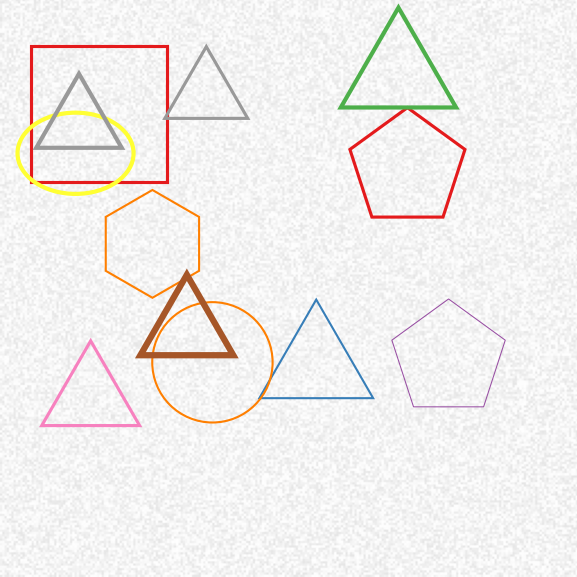[{"shape": "pentagon", "thickness": 1.5, "radius": 0.52, "center": [0.706, 0.708]}, {"shape": "square", "thickness": 1.5, "radius": 0.59, "center": [0.171, 0.802]}, {"shape": "triangle", "thickness": 1, "radius": 0.57, "center": [0.548, 0.367]}, {"shape": "triangle", "thickness": 2, "radius": 0.58, "center": [0.69, 0.871]}, {"shape": "pentagon", "thickness": 0.5, "radius": 0.52, "center": [0.777, 0.378]}, {"shape": "hexagon", "thickness": 1, "radius": 0.47, "center": [0.264, 0.577]}, {"shape": "circle", "thickness": 1, "radius": 0.52, "center": [0.368, 0.372]}, {"shape": "oval", "thickness": 2, "radius": 0.5, "center": [0.131, 0.734]}, {"shape": "triangle", "thickness": 3, "radius": 0.46, "center": [0.324, 0.43]}, {"shape": "triangle", "thickness": 1.5, "radius": 0.49, "center": [0.157, 0.311]}, {"shape": "triangle", "thickness": 2, "radius": 0.43, "center": [0.137, 0.786]}, {"shape": "triangle", "thickness": 1.5, "radius": 0.41, "center": [0.357, 0.836]}]